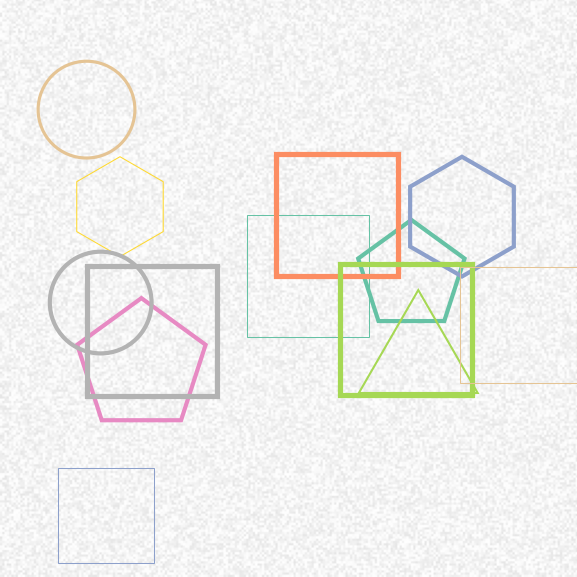[{"shape": "square", "thickness": 0.5, "radius": 0.53, "center": [0.533, 0.521]}, {"shape": "pentagon", "thickness": 2, "radius": 0.48, "center": [0.712, 0.522]}, {"shape": "square", "thickness": 2.5, "radius": 0.53, "center": [0.584, 0.627]}, {"shape": "hexagon", "thickness": 2, "radius": 0.52, "center": [0.8, 0.624]}, {"shape": "square", "thickness": 0.5, "radius": 0.41, "center": [0.184, 0.107]}, {"shape": "pentagon", "thickness": 2, "radius": 0.58, "center": [0.245, 0.366]}, {"shape": "triangle", "thickness": 1, "radius": 0.59, "center": [0.724, 0.378]}, {"shape": "square", "thickness": 2.5, "radius": 0.57, "center": [0.703, 0.429]}, {"shape": "hexagon", "thickness": 0.5, "radius": 0.43, "center": [0.208, 0.641]}, {"shape": "square", "thickness": 0.5, "radius": 0.5, "center": [0.898, 0.437]}, {"shape": "circle", "thickness": 1.5, "radius": 0.42, "center": [0.15, 0.809]}, {"shape": "square", "thickness": 2.5, "radius": 0.56, "center": [0.263, 0.426]}, {"shape": "circle", "thickness": 2, "radius": 0.44, "center": [0.174, 0.475]}]